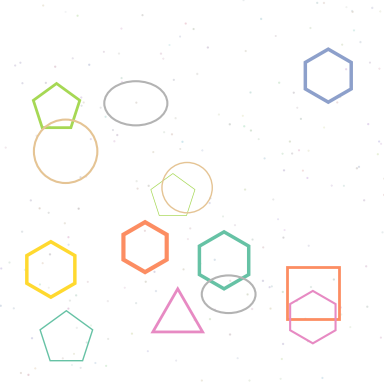[{"shape": "hexagon", "thickness": 2.5, "radius": 0.37, "center": [0.582, 0.324]}, {"shape": "pentagon", "thickness": 1, "radius": 0.36, "center": [0.172, 0.121]}, {"shape": "hexagon", "thickness": 3, "radius": 0.32, "center": [0.377, 0.358]}, {"shape": "square", "thickness": 2, "radius": 0.34, "center": [0.813, 0.239]}, {"shape": "hexagon", "thickness": 2.5, "radius": 0.34, "center": [0.853, 0.803]}, {"shape": "triangle", "thickness": 2, "radius": 0.37, "center": [0.462, 0.175]}, {"shape": "hexagon", "thickness": 1.5, "radius": 0.34, "center": [0.813, 0.176]}, {"shape": "pentagon", "thickness": 2, "radius": 0.32, "center": [0.147, 0.72]}, {"shape": "pentagon", "thickness": 0.5, "radius": 0.3, "center": [0.449, 0.489]}, {"shape": "hexagon", "thickness": 2.5, "radius": 0.36, "center": [0.132, 0.3]}, {"shape": "circle", "thickness": 1, "radius": 0.33, "center": [0.486, 0.513]}, {"shape": "circle", "thickness": 1.5, "radius": 0.41, "center": [0.17, 0.607]}, {"shape": "oval", "thickness": 1.5, "radius": 0.41, "center": [0.353, 0.732]}, {"shape": "oval", "thickness": 1.5, "radius": 0.35, "center": [0.594, 0.236]}]